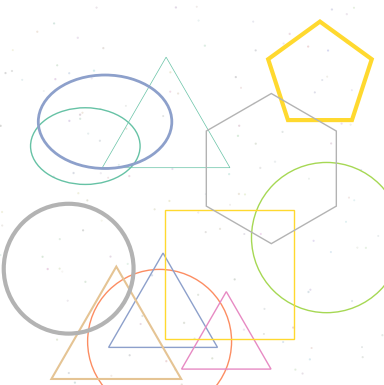[{"shape": "triangle", "thickness": 0.5, "radius": 0.96, "center": [0.431, 0.66]}, {"shape": "oval", "thickness": 1, "radius": 0.71, "center": [0.222, 0.621]}, {"shape": "circle", "thickness": 1, "radius": 0.93, "center": [0.415, 0.113]}, {"shape": "oval", "thickness": 2, "radius": 0.87, "center": [0.273, 0.684]}, {"shape": "triangle", "thickness": 1, "radius": 0.82, "center": [0.423, 0.179]}, {"shape": "triangle", "thickness": 1, "radius": 0.67, "center": [0.588, 0.108]}, {"shape": "circle", "thickness": 1, "radius": 0.98, "center": [0.848, 0.383]}, {"shape": "square", "thickness": 1, "radius": 0.84, "center": [0.595, 0.288]}, {"shape": "pentagon", "thickness": 3, "radius": 0.71, "center": [0.831, 0.803]}, {"shape": "triangle", "thickness": 1.5, "radius": 0.97, "center": [0.302, 0.113]}, {"shape": "hexagon", "thickness": 1, "radius": 0.97, "center": [0.705, 0.562]}, {"shape": "circle", "thickness": 3, "radius": 0.84, "center": [0.178, 0.302]}]